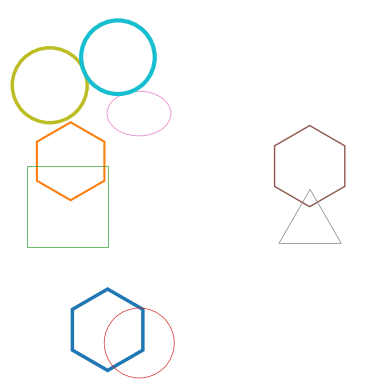[{"shape": "hexagon", "thickness": 2.5, "radius": 0.53, "center": [0.28, 0.144]}, {"shape": "hexagon", "thickness": 1.5, "radius": 0.51, "center": [0.184, 0.581]}, {"shape": "square", "thickness": 0.5, "radius": 0.52, "center": [0.175, 0.464]}, {"shape": "circle", "thickness": 0.5, "radius": 0.45, "center": [0.362, 0.109]}, {"shape": "hexagon", "thickness": 1, "radius": 0.53, "center": [0.804, 0.569]}, {"shape": "oval", "thickness": 0.5, "radius": 0.41, "center": [0.361, 0.705]}, {"shape": "triangle", "thickness": 0.5, "radius": 0.47, "center": [0.805, 0.415]}, {"shape": "circle", "thickness": 2.5, "radius": 0.49, "center": [0.129, 0.779]}, {"shape": "circle", "thickness": 3, "radius": 0.48, "center": [0.306, 0.851]}]